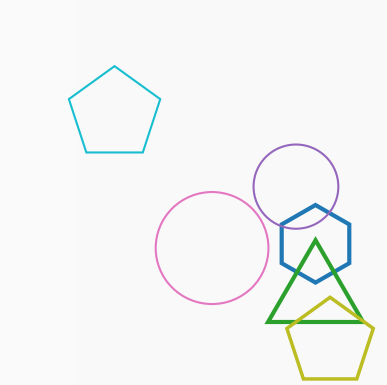[{"shape": "hexagon", "thickness": 3, "radius": 0.5, "center": [0.814, 0.367]}, {"shape": "triangle", "thickness": 3, "radius": 0.71, "center": [0.814, 0.234]}, {"shape": "circle", "thickness": 1.5, "radius": 0.55, "center": [0.764, 0.515]}, {"shape": "circle", "thickness": 1.5, "radius": 0.73, "center": [0.547, 0.356]}, {"shape": "pentagon", "thickness": 2.5, "radius": 0.59, "center": [0.852, 0.111]}, {"shape": "pentagon", "thickness": 1.5, "radius": 0.62, "center": [0.296, 0.704]}]